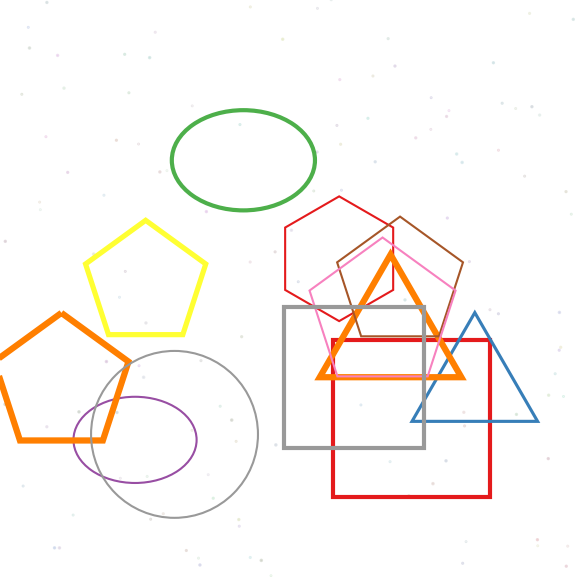[{"shape": "square", "thickness": 2, "radius": 0.68, "center": [0.712, 0.275]}, {"shape": "hexagon", "thickness": 1, "radius": 0.54, "center": [0.587, 0.551]}, {"shape": "triangle", "thickness": 1.5, "radius": 0.63, "center": [0.822, 0.332]}, {"shape": "oval", "thickness": 2, "radius": 0.62, "center": [0.421, 0.722]}, {"shape": "oval", "thickness": 1, "radius": 0.53, "center": [0.234, 0.237]}, {"shape": "pentagon", "thickness": 3, "radius": 0.61, "center": [0.106, 0.335]}, {"shape": "triangle", "thickness": 3, "radius": 0.71, "center": [0.676, 0.417]}, {"shape": "pentagon", "thickness": 2.5, "radius": 0.55, "center": [0.252, 0.508]}, {"shape": "pentagon", "thickness": 1, "radius": 0.57, "center": [0.693, 0.509]}, {"shape": "pentagon", "thickness": 1, "radius": 0.66, "center": [0.662, 0.455]}, {"shape": "square", "thickness": 2, "radius": 0.61, "center": [0.613, 0.345]}, {"shape": "circle", "thickness": 1, "radius": 0.72, "center": [0.302, 0.247]}]